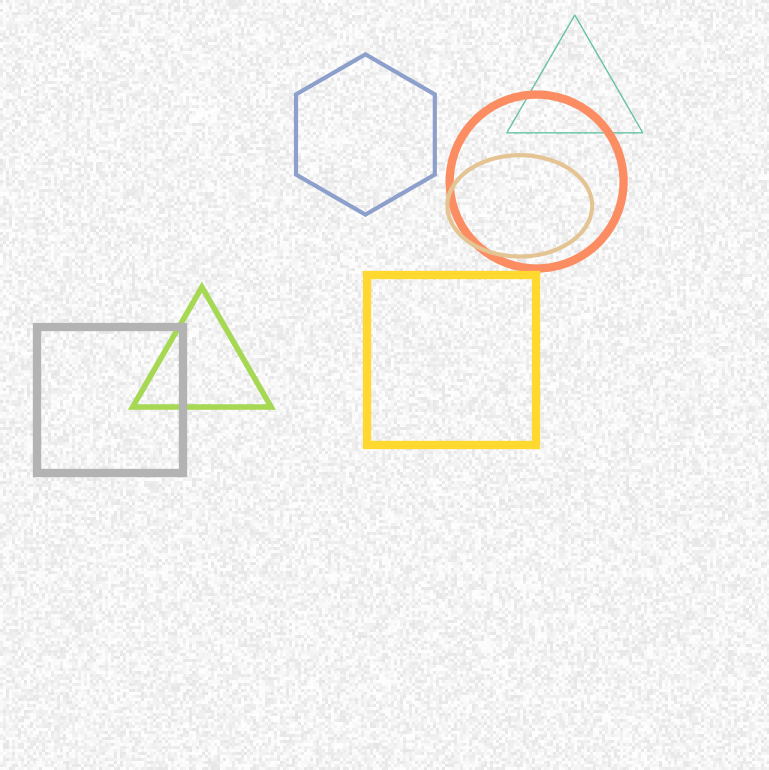[{"shape": "triangle", "thickness": 0.5, "radius": 0.51, "center": [0.746, 0.878]}, {"shape": "circle", "thickness": 3, "radius": 0.56, "center": [0.697, 0.764]}, {"shape": "hexagon", "thickness": 1.5, "radius": 0.52, "center": [0.475, 0.825]}, {"shape": "triangle", "thickness": 2, "radius": 0.52, "center": [0.262, 0.523]}, {"shape": "square", "thickness": 3, "radius": 0.55, "center": [0.587, 0.532]}, {"shape": "oval", "thickness": 1.5, "radius": 0.47, "center": [0.675, 0.733]}, {"shape": "square", "thickness": 3, "radius": 0.47, "center": [0.143, 0.48]}]